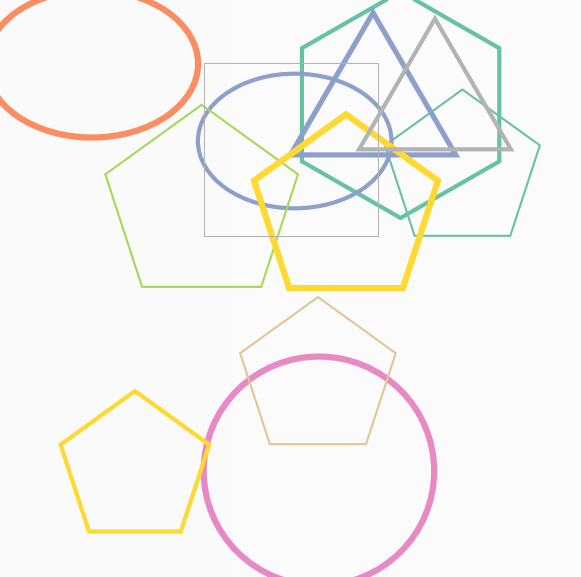[{"shape": "pentagon", "thickness": 1, "radius": 0.7, "center": [0.796, 0.704]}, {"shape": "hexagon", "thickness": 2, "radius": 0.98, "center": [0.689, 0.818]}, {"shape": "oval", "thickness": 3, "radius": 0.91, "center": [0.158, 0.889]}, {"shape": "oval", "thickness": 2, "radius": 0.83, "center": [0.507, 0.755]}, {"shape": "triangle", "thickness": 2.5, "radius": 0.82, "center": [0.642, 0.813]}, {"shape": "circle", "thickness": 3, "radius": 0.99, "center": [0.549, 0.183]}, {"shape": "pentagon", "thickness": 1, "radius": 0.87, "center": [0.347, 0.643]}, {"shape": "pentagon", "thickness": 2, "radius": 0.67, "center": [0.232, 0.188]}, {"shape": "pentagon", "thickness": 3, "radius": 0.83, "center": [0.595, 0.635]}, {"shape": "pentagon", "thickness": 1, "radius": 0.7, "center": [0.547, 0.344]}, {"shape": "square", "thickness": 0.5, "radius": 0.75, "center": [0.501, 0.74]}, {"shape": "triangle", "thickness": 2, "radius": 0.75, "center": [0.748, 0.816]}]